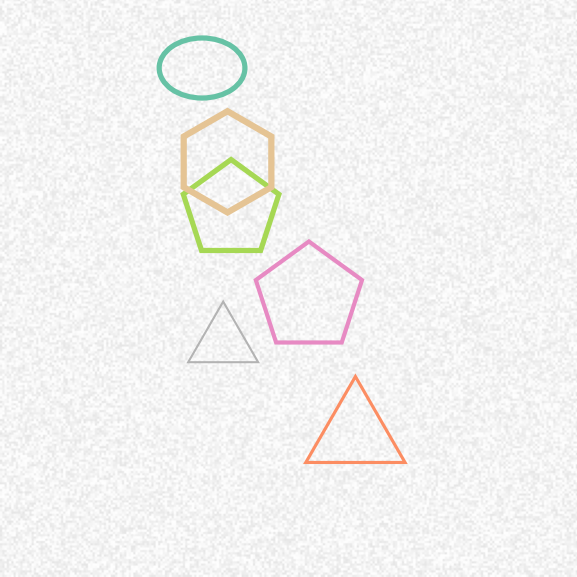[{"shape": "oval", "thickness": 2.5, "radius": 0.37, "center": [0.35, 0.881]}, {"shape": "triangle", "thickness": 1.5, "radius": 0.5, "center": [0.615, 0.248]}, {"shape": "pentagon", "thickness": 2, "radius": 0.48, "center": [0.535, 0.484]}, {"shape": "pentagon", "thickness": 2.5, "radius": 0.44, "center": [0.4, 0.636]}, {"shape": "hexagon", "thickness": 3, "radius": 0.44, "center": [0.394, 0.719]}, {"shape": "triangle", "thickness": 1, "radius": 0.35, "center": [0.386, 0.407]}]